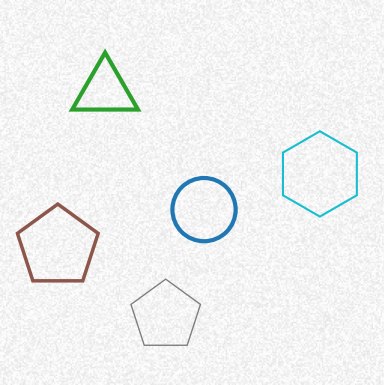[{"shape": "circle", "thickness": 3, "radius": 0.41, "center": [0.53, 0.456]}, {"shape": "triangle", "thickness": 3, "radius": 0.49, "center": [0.273, 0.765]}, {"shape": "pentagon", "thickness": 2.5, "radius": 0.55, "center": [0.15, 0.36]}, {"shape": "pentagon", "thickness": 1, "radius": 0.47, "center": [0.43, 0.18]}, {"shape": "hexagon", "thickness": 1.5, "radius": 0.55, "center": [0.831, 0.548]}]